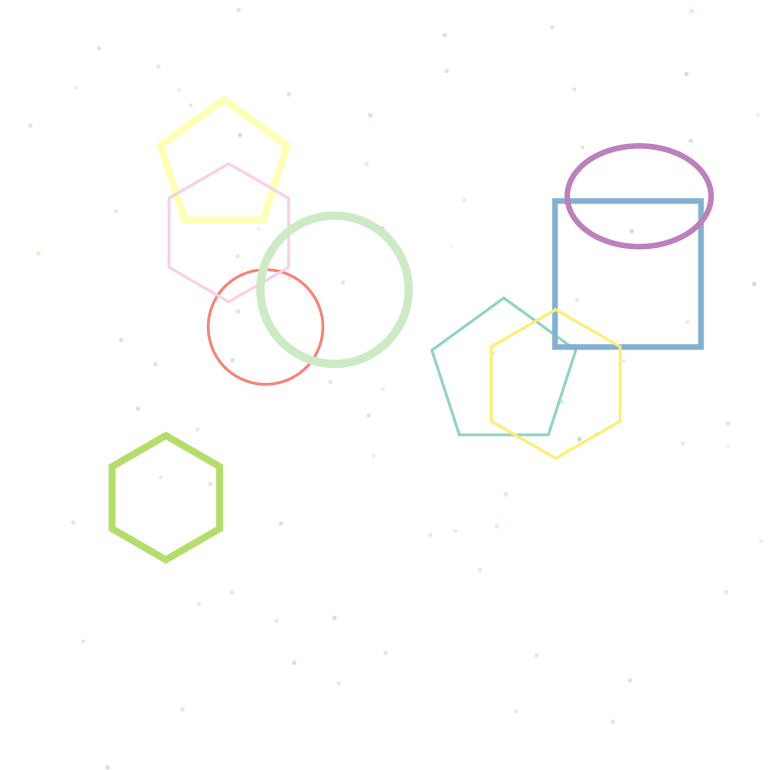[{"shape": "pentagon", "thickness": 1, "radius": 0.49, "center": [0.654, 0.515]}, {"shape": "pentagon", "thickness": 2.5, "radius": 0.43, "center": [0.291, 0.784]}, {"shape": "circle", "thickness": 1, "radius": 0.37, "center": [0.345, 0.575]}, {"shape": "square", "thickness": 2, "radius": 0.47, "center": [0.815, 0.645]}, {"shape": "hexagon", "thickness": 2.5, "radius": 0.4, "center": [0.215, 0.354]}, {"shape": "hexagon", "thickness": 1, "radius": 0.45, "center": [0.297, 0.698]}, {"shape": "oval", "thickness": 2, "radius": 0.47, "center": [0.83, 0.745]}, {"shape": "circle", "thickness": 3, "radius": 0.48, "center": [0.434, 0.624]}, {"shape": "hexagon", "thickness": 1, "radius": 0.48, "center": [0.722, 0.501]}]